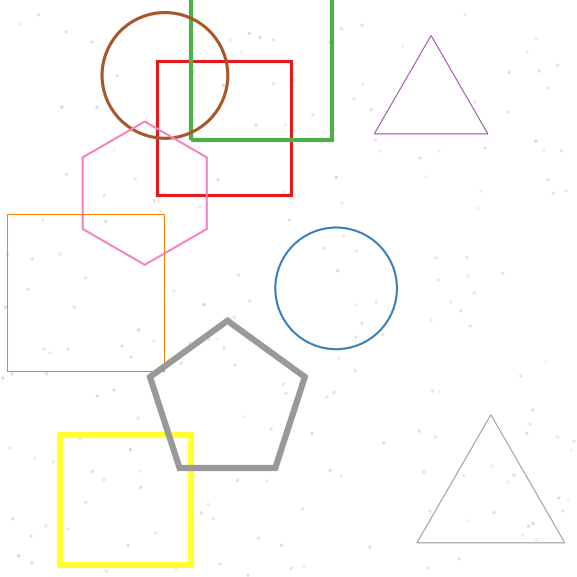[{"shape": "square", "thickness": 1.5, "radius": 0.58, "center": [0.388, 0.777]}, {"shape": "circle", "thickness": 1, "radius": 0.53, "center": [0.582, 0.5]}, {"shape": "square", "thickness": 2, "radius": 0.61, "center": [0.453, 0.88]}, {"shape": "triangle", "thickness": 0.5, "radius": 0.57, "center": [0.746, 0.824]}, {"shape": "square", "thickness": 0.5, "radius": 0.68, "center": [0.148, 0.493]}, {"shape": "square", "thickness": 3, "radius": 0.57, "center": [0.218, 0.133]}, {"shape": "circle", "thickness": 1.5, "radius": 0.54, "center": [0.286, 0.869]}, {"shape": "hexagon", "thickness": 1, "radius": 0.62, "center": [0.251, 0.665]}, {"shape": "pentagon", "thickness": 3, "radius": 0.7, "center": [0.394, 0.303]}, {"shape": "triangle", "thickness": 0.5, "radius": 0.74, "center": [0.85, 0.133]}]